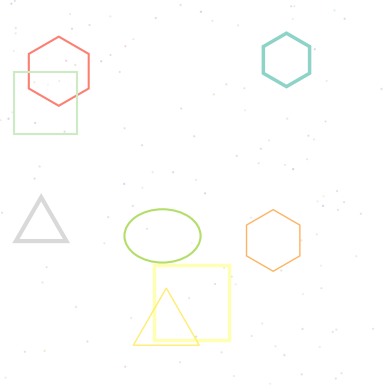[{"shape": "hexagon", "thickness": 2.5, "radius": 0.35, "center": [0.744, 0.844]}, {"shape": "square", "thickness": 2.5, "radius": 0.49, "center": [0.499, 0.214]}, {"shape": "hexagon", "thickness": 1.5, "radius": 0.45, "center": [0.153, 0.815]}, {"shape": "hexagon", "thickness": 1, "radius": 0.4, "center": [0.71, 0.375]}, {"shape": "oval", "thickness": 1.5, "radius": 0.49, "center": [0.422, 0.387]}, {"shape": "triangle", "thickness": 3, "radius": 0.38, "center": [0.107, 0.412]}, {"shape": "square", "thickness": 1.5, "radius": 0.4, "center": [0.118, 0.732]}, {"shape": "triangle", "thickness": 1, "radius": 0.49, "center": [0.432, 0.153]}]